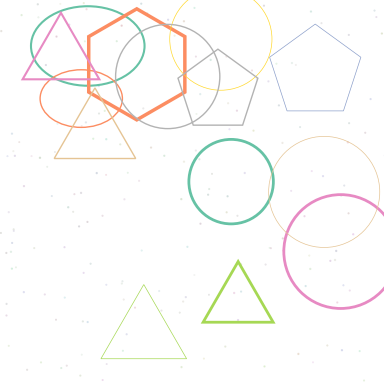[{"shape": "circle", "thickness": 2, "radius": 0.55, "center": [0.6, 0.528]}, {"shape": "oval", "thickness": 1.5, "radius": 0.74, "center": [0.228, 0.881]}, {"shape": "hexagon", "thickness": 2.5, "radius": 0.72, "center": [0.355, 0.833]}, {"shape": "oval", "thickness": 1, "radius": 0.53, "center": [0.211, 0.744]}, {"shape": "pentagon", "thickness": 0.5, "radius": 0.62, "center": [0.819, 0.813]}, {"shape": "circle", "thickness": 2, "radius": 0.74, "center": [0.885, 0.347]}, {"shape": "triangle", "thickness": 1.5, "radius": 0.58, "center": [0.158, 0.852]}, {"shape": "triangle", "thickness": 2, "radius": 0.53, "center": [0.619, 0.216]}, {"shape": "triangle", "thickness": 0.5, "radius": 0.64, "center": [0.373, 0.132]}, {"shape": "circle", "thickness": 0.5, "radius": 0.66, "center": [0.574, 0.898]}, {"shape": "triangle", "thickness": 1, "radius": 0.61, "center": [0.247, 0.649]}, {"shape": "circle", "thickness": 0.5, "radius": 0.72, "center": [0.842, 0.501]}, {"shape": "circle", "thickness": 1, "radius": 0.68, "center": [0.436, 0.801]}, {"shape": "pentagon", "thickness": 1, "radius": 0.55, "center": [0.566, 0.763]}]